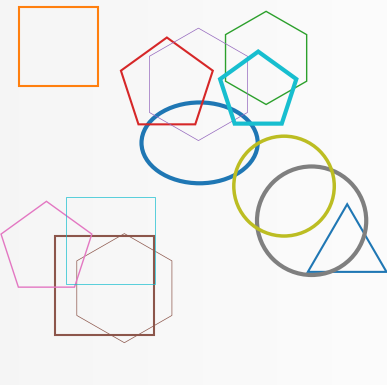[{"shape": "triangle", "thickness": 1.5, "radius": 0.59, "center": [0.896, 0.352]}, {"shape": "oval", "thickness": 3, "radius": 0.75, "center": [0.515, 0.629]}, {"shape": "square", "thickness": 1.5, "radius": 0.51, "center": [0.151, 0.88]}, {"shape": "hexagon", "thickness": 1, "radius": 0.6, "center": [0.687, 0.85]}, {"shape": "pentagon", "thickness": 1.5, "radius": 0.62, "center": [0.431, 0.778]}, {"shape": "hexagon", "thickness": 0.5, "radius": 0.73, "center": [0.512, 0.781]}, {"shape": "hexagon", "thickness": 0.5, "radius": 0.71, "center": [0.321, 0.252]}, {"shape": "square", "thickness": 1.5, "radius": 0.64, "center": [0.271, 0.259]}, {"shape": "pentagon", "thickness": 1, "radius": 0.62, "center": [0.12, 0.354]}, {"shape": "circle", "thickness": 3, "radius": 0.7, "center": [0.804, 0.427]}, {"shape": "circle", "thickness": 2.5, "radius": 0.65, "center": [0.733, 0.517]}, {"shape": "square", "thickness": 0.5, "radius": 0.57, "center": [0.285, 0.375]}, {"shape": "pentagon", "thickness": 3, "radius": 0.52, "center": [0.666, 0.763]}]